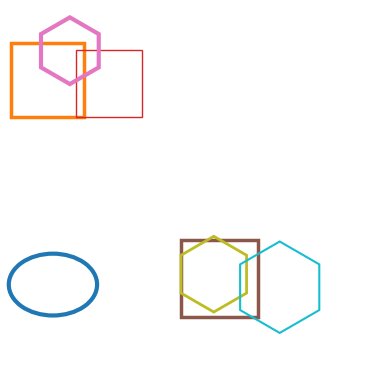[{"shape": "oval", "thickness": 3, "radius": 0.57, "center": [0.138, 0.261]}, {"shape": "square", "thickness": 2.5, "radius": 0.48, "center": [0.123, 0.792]}, {"shape": "square", "thickness": 1, "radius": 0.43, "center": [0.283, 0.784]}, {"shape": "square", "thickness": 2.5, "radius": 0.51, "center": [0.57, 0.276]}, {"shape": "hexagon", "thickness": 3, "radius": 0.43, "center": [0.181, 0.868]}, {"shape": "hexagon", "thickness": 2, "radius": 0.49, "center": [0.555, 0.288]}, {"shape": "hexagon", "thickness": 1.5, "radius": 0.59, "center": [0.727, 0.254]}]